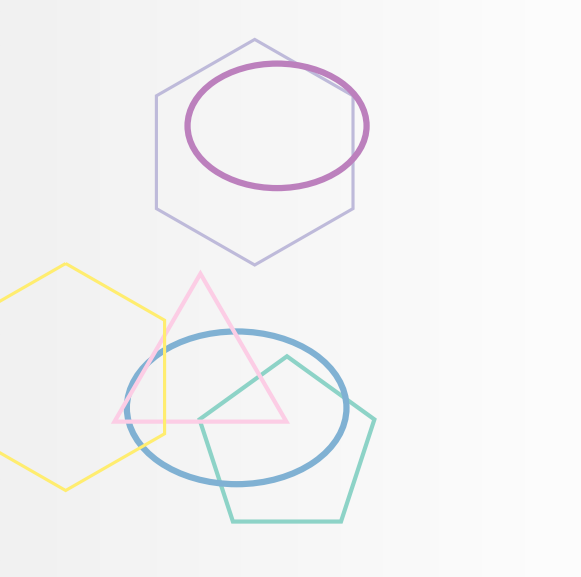[{"shape": "pentagon", "thickness": 2, "radius": 0.79, "center": [0.494, 0.224]}, {"shape": "hexagon", "thickness": 1.5, "radius": 0.98, "center": [0.438, 0.736]}, {"shape": "oval", "thickness": 3, "radius": 0.94, "center": [0.407, 0.293]}, {"shape": "triangle", "thickness": 2, "radius": 0.85, "center": [0.345, 0.354]}, {"shape": "oval", "thickness": 3, "radius": 0.77, "center": [0.477, 0.781]}, {"shape": "hexagon", "thickness": 1.5, "radius": 0.98, "center": [0.113, 0.346]}]